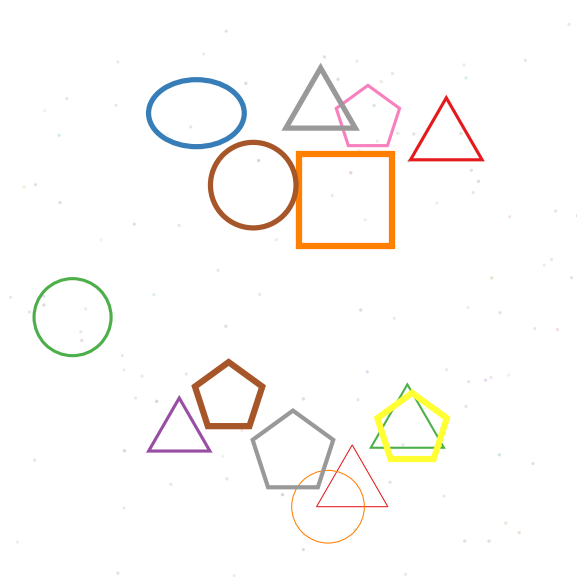[{"shape": "triangle", "thickness": 1.5, "radius": 0.36, "center": [0.773, 0.758]}, {"shape": "triangle", "thickness": 0.5, "radius": 0.36, "center": [0.61, 0.157]}, {"shape": "oval", "thickness": 2.5, "radius": 0.41, "center": [0.34, 0.803]}, {"shape": "circle", "thickness": 1.5, "radius": 0.33, "center": [0.126, 0.45]}, {"shape": "triangle", "thickness": 1, "radius": 0.37, "center": [0.705, 0.26]}, {"shape": "triangle", "thickness": 1.5, "radius": 0.31, "center": [0.31, 0.249]}, {"shape": "circle", "thickness": 0.5, "radius": 0.31, "center": [0.568, 0.122]}, {"shape": "square", "thickness": 3, "radius": 0.4, "center": [0.598, 0.653]}, {"shape": "pentagon", "thickness": 3, "radius": 0.32, "center": [0.714, 0.255]}, {"shape": "circle", "thickness": 2.5, "radius": 0.37, "center": [0.439, 0.679]}, {"shape": "pentagon", "thickness": 3, "radius": 0.31, "center": [0.396, 0.311]}, {"shape": "pentagon", "thickness": 1.5, "radius": 0.29, "center": [0.637, 0.794]}, {"shape": "triangle", "thickness": 2.5, "radius": 0.35, "center": [0.555, 0.812]}, {"shape": "pentagon", "thickness": 2, "radius": 0.37, "center": [0.507, 0.215]}]